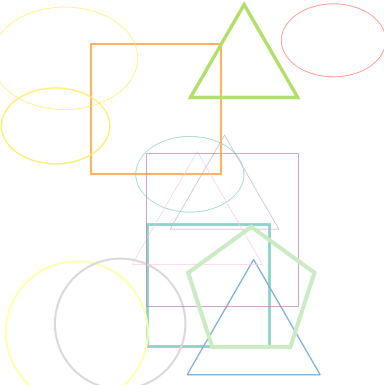[{"shape": "square", "thickness": 2, "radius": 0.79, "center": [0.541, 0.261]}, {"shape": "oval", "thickness": 0.5, "radius": 0.7, "center": [0.493, 0.547]}, {"shape": "circle", "thickness": 1.5, "radius": 0.92, "center": [0.2, 0.137]}, {"shape": "triangle", "thickness": 0.5, "radius": 0.82, "center": [0.583, 0.486]}, {"shape": "oval", "thickness": 0.5, "radius": 0.68, "center": [0.866, 0.895]}, {"shape": "triangle", "thickness": 1, "radius": 1.0, "center": [0.659, 0.126]}, {"shape": "square", "thickness": 1.5, "radius": 0.85, "center": [0.406, 0.716]}, {"shape": "triangle", "thickness": 2.5, "radius": 0.8, "center": [0.634, 0.827]}, {"shape": "triangle", "thickness": 0.5, "radius": 0.98, "center": [0.512, 0.411]}, {"shape": "circle", "thickness": 1.5, "radius": 0.85, "center": [0.312, 0.159]}, {"shape": "square", "thickness": 0.5, "radius": 0.99, "center": [0.577, 0.404]}, {"shape": "pentagon", "thickness": 3, "radius": 0.86, "center": [0.653, 0.238]}, {"shape": "oval", "thickness": 0.5, "radius": 0.95, "center": [0.168, 0.849]}, {"shape": "oval", "thickness": 1, "radius": 0.7, "center": [0.144, 0.673]}]